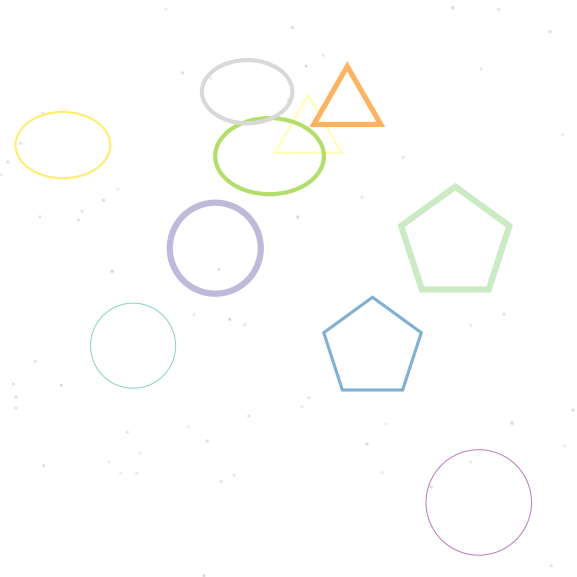[{"shape": "circle", "thickness": 0.5, "radius": 0.37, "center": [0.23, 0.401]}, {"shape": "triangle", "thickness": 1, "radius": 0.33, "center": [0.534, 0.768]}, {"shape": "circle", "thickness": 3, "radius": 0.39, "center": [0.373, 0.569]}, {"shape": "pentagon", "thickness": 1.5, "radius": 0.44, "center": [0.645, 0.396]}, {"shape": "triangle", "thickness": 2.5, "radius": 0.34, "center": [0.601, 0.817]}, {"shape": "oval", "thickness": 2, "radius": 0.47, "center": [0.467, 0.729]}, {"shape": "oval", "thickness": 2, "radius": 0.39, "center": [0.428, 0.84]}, {"shape": "circle", "thickness": 0.5, "radius": 0.46, "center": [0.829, 0.129]}, {"shape": "pentagon", "thickness": 3, "radius": 0.49, "center": [0.788, 0.578]}, {"shape": "oval", "thickness": 1, "radius": 0.41, "center": [0.109, 0.748]}]